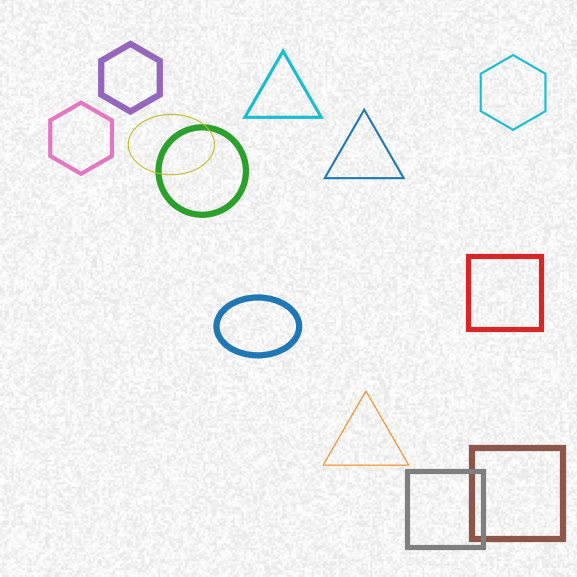[{"shape": "oval", "thickness": 3, "radius": 0.36, "center": [0.446, 0.434]}, {"shape": "triangle", "thickness": 1, "radius": 0.39, "center": [0.631, 0.73]}, {"shape": "triangle", "thickness": 0.5, "radius": 0.43, "center": [0.634, 0.236]}, {"shape": "circle", "thickness": 3, "radius": 0.38, "center": [0.35, 0.703]}, {"shape": "square", "thickness": 2.5, "radius": 0.32, "center": [0.874, 0.493]}, {"shape": "hexagon", "thickness": 3, "radius": 0.29, "center": [0.226, 0.865]}, {"shape": "square", "thickness": 3, "radius": 0.39, "center": [0.896, 0.145]}, {"shape": "hexagon", "thickness": 2, "radius": 0.31, "center": [0.14, 0.76]}, {"shape": "square", "thickness": 2.5, "radius": 0.33, "center": [0.771, 0.118]}, {"shape": "oval", "thickness": 0.5, "radius": 0.37, "center": [0.297, 0.749]}, {"shape": "triangle", "thickness": 1.5, "radius": 0.38, "center": [0.49, 0.834]}, {"shape": "hexagon", "thickness": 1, "radius": 0.32, "center": [0.888, 0.839]}]